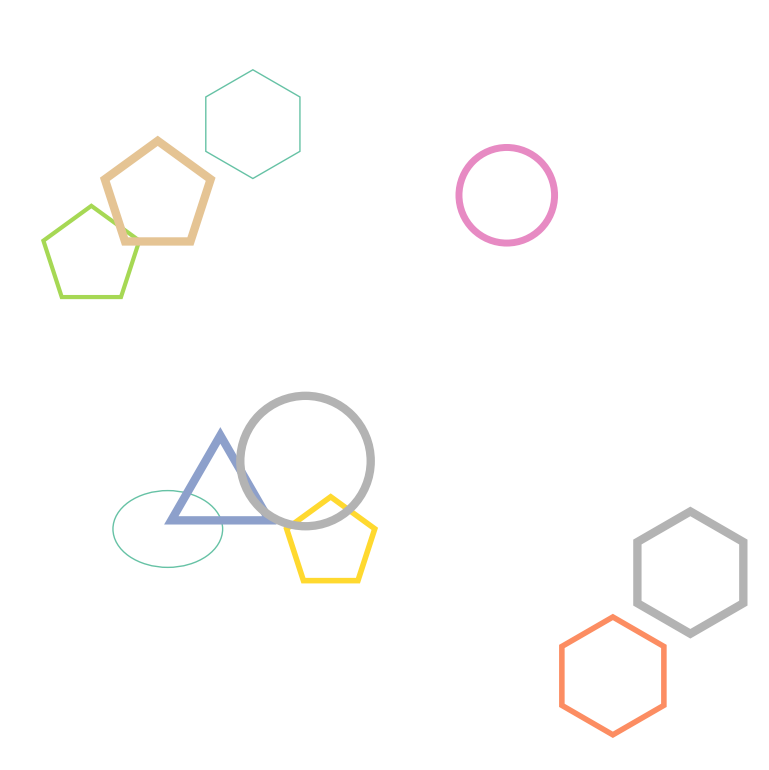[{"shape": "hexagon", "thickness": 0.5, "radius": 0.35, "center": [0.328, 0.839]}, {"shape": "oval", "thickness": 0.5, "radius": 0.36, "center": [0.218, 0.313]}, {"shape": "hexagon", "thickness": 2, "radius": 0.38, "center": [0.796, 0.122]}, {"shape": "triangle", "thickness": 3, "radius": 0.37, "center": [0.286, 0.361]}, {"shape": "circle", "thickness": 2.5, "radius": 0.31, "center": [0.658, 0.746]}, {"shape": "pentagon", "thickness": 1.5, "radius": 0.33, "center": [0.119, 0.667]}, {"shape": "pentagon", "thickness": 2, "radius": 0.3, "center": [0.429, 0.295]}, {"shape": "pentagon", "thickness": 3, "radius": 0.36, "center": [0.205, 0.745]}, {"shape": "circle", "thickness": 3, "radius": 0.42, "center": [0.397, 0.401]}, {"shape": "hexagon", "thickness": 3, "radius": 0.4, "center": [0.897, 0.256]}]